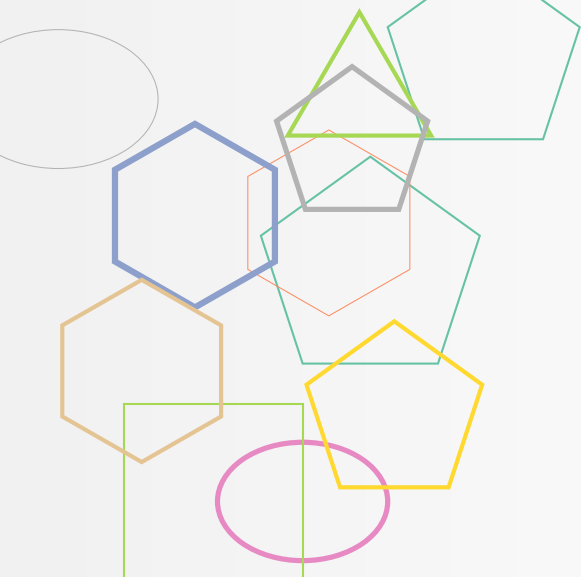[{"shape": "pentagon", "thickness": 1, "radius": 0.87, "center": [0.832, 0.899]}, {"shape": "pentagon", "thickness": 1, "radius": 0.99, "center": [0.637, 0.53]}, {"shape": "hexagon", "thickness": 0.5, "radius": 0.8, "center": [0.566, 0.613]}, {"shape": "hexagon", "thickness": 3, "radius": 0.79, "center": [0.335, 0.626]}, {"shape": "oval", "thickness": 2.5, "radius": 0.73, "center": [0.521, 0.131]}, {"shape": "triangle", "thickness": 2, "radius": 0.71, "center": [0.618, 0.836]}, {"shape": "square", "thickness": 1, "radius": 0.77, "center": [0.367, 0.146]}, {"shape": "pentagon", "thickness": 2, "radius": 0.79, "center": [0.678, 0.284]}, {"shape": "hexagon", "thickness": 2, "radius": 0.79, "center": [0.244, 0.357]}, {"shape": "pentagon", "thickness": 2.5, "radius": 0.68, "center": [0.606, 0.747]}, {"shape": "oval", "thickness": 0.5, "radius": 0.86, "center": [0.1, 0.828]}]